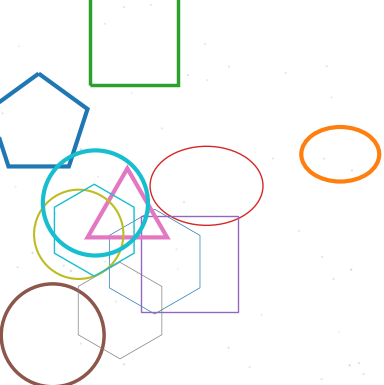[{"shape": "pentagon", "thickness": 3, "radius": 0.67, "center": [0.1, 0.676]}, {"shape": "hexagon", "thickness": 0.5, "radius": 0.68, "center": [0.402, 0.32]}, {"shape": "oval", "thickness": 3, "radius": 0.51, "center": [0.884, 0.599]}, {"shape": "square", "thickness": 2.5, "radius": 0.57, "center": [0.349, 0.892]}, {"shape": "oval", "thickness": 1, "radius": 0.73, "center": [0.536, 0.517]}, {"shape": "square", "thickness": 1, "radius": 0.63, "center": [0.492, 0.315]}, {"shape": "circle", "thickness": 2.5, "radius": 0.67, "center": [0.137, 0.129]}, {"shape": "triangle", "thickness": 3, "radius": 0.6, "center": [0.331, 0.443]}, {"shape": "hexagon", "thickness": 0.5, "radius": 0.63, "center": [0.312, 0.193]}, {"shape": "circle", "thickness": 1.5, "radius": 0.58, "center": [0.204, 0.391]}, {"shape": "hexagon", "thickness": 1, "radius": 0.6, "center": [0.245, 0.402]}, {"shape": "circle", "thickness": 3, "radius": 0.68, "center": [0.248, 0.473]}]